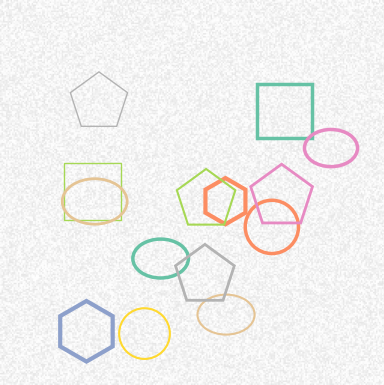[{"shape": "square", "thickness": 2.5, "radius": 0.35, "center": [0.739, 0.712]}, {"shape": "oval", "thickness": 2.5, "radius": 0.36, "center": [0.417, 0.328]}, {"shape": "hexagon", "thickness": 3, "radius": 0.3, "center": [0.586, 0.478]}, {"shape": "circle", "thickness": 2.5, "radius": 0.35, "center": [0.706, 0.411]}, {"shape": "hexagon", "thickness": 3, "radius": 0.39, "center": [0.225, 0.14]}, {"shape": "oval", "thickness": 2.5, "radius": 0.34, "center": [0.86, 0.615]}, {"shape": "pentagon", "thickness": 2, "radius": 0.42, "center": [0.731, 0.489]}, {"shape": "pentagon", "thickness": 1.5, "radius": 0.4, "center": [0.535, 0.481]}, {"shape": "square", "thickness": 1, "radius": 0.37, "center": [0.24, 0.503]}, {"shape": "circle", "thickness": 1.5, "radius": 0.33, "center": [0.375, 0.134]}, {"shape": "oval", "thickness": 1.5, "radius": 0.37, "center": [0.587, 0.183]}, {"shape": "oval", "thickness": 2, "radius": 0.42, "center": [0.246, 0.477]}, {"shape": "pentagon", "thickness": 2, "radius": 0.4, "center": [0.532, 0.285]}, {"shape": "pentagon", "thickness": 1, "radius": 0.39, "center": [0.257, 0.735]}]